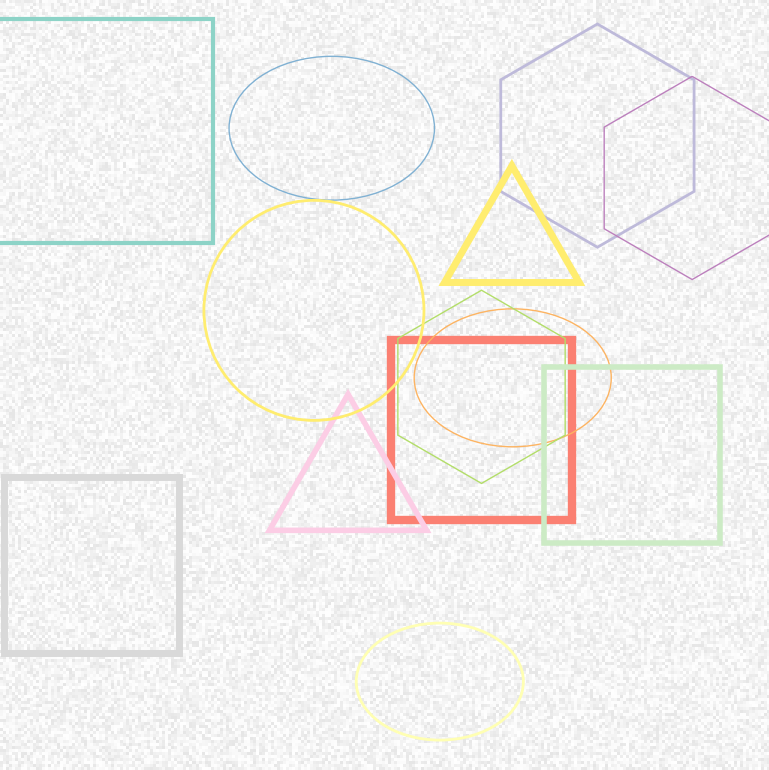[{"shape": "square", "thickness": 1.5, "radius": 0.73, "center": [0.132, 0.83]}, {"shape": "oval", "thickness": 1, "radius": 0.54, "center": [0.571, 0.115]}, {"shape": "hexagon", "thickness": 1, "radius": 0.72, "center": [0.776, 0.824]}, {"shape": "square", "thickness": 3, "radius": 0.59, "center": [0.625, 0.441]}, {"shape": "oval", "thickness": 0.5, "radius": 0.67, "center": [0.431, 0.833]}, {"shape": "oval", "thickness": 0.5, "radius": 0.64, "center": [0.666, 0.509]}, {"shape": "hexagon", "thickness": 0.5, "radius": 0.63, "center": [0.625, 0.498]}, {"shape": "triangle", "thickness": 2, "radius": 0.59, "center": [0.452, 0.37]}, {"shape": "square", "thickness": 2.5, "radius": 0.57, "center": [0.119, 0.266]}, {"shape": "hexagon", "thickness": 0.5, "radius": 0.66, "center": [0.899, 0.769]}, {"shape": "square", "thickness": 2, "radius": 0.57, "center": [0.821, 0.409]}, {"shape": "triangle", "thickness": 2.5, "radius": 0.51, "center": [0.665, 0.684]}, {"shape": "circle", "thickness": 1, "radius": 0.71, "center": [0.408, 0.597]}]